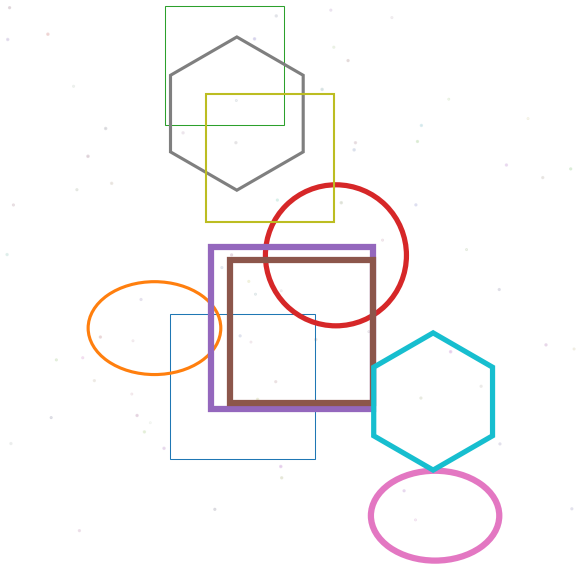[{"shape": "square", "thickness": 0.5, "radius": 0.63, "center": [0.42, 0.33]}, {"shape": "oval", "thickness": 1.5, "radius": 0.57, "center": [0.267, 0.431]}, {"shape": "square", "thickness": 0.5, "radius": 0.51, "center": [0.388, 0.886]}, {"shape": "circle", "thickness": 2.5, "radius": 0.61, "center": [0.582, 0.557]}, {"shape": "square", "thickness": 3, "radius": 0.7, "center": [0.506, 0.431]}, {"shape": "square", "thickness": 3, "radius": 0.62, "center": [0.522, 0.425]}, {"shape": "oval", "thickness": 3, "radius": 0.56, "center": [0.753, 0.106]}, {"shape": "hexagon", "thickness": 1.5, "radius": 0.66, "center": [0.41, 0.802]}, {"shape": "square", "thickness": 1, "radius": 0.55, "center": [0.468, 0.726]}, {"shape": "hexagon", "thickness": 2.5, "radius": 0.59, "center": [0.75, 0.304]}]